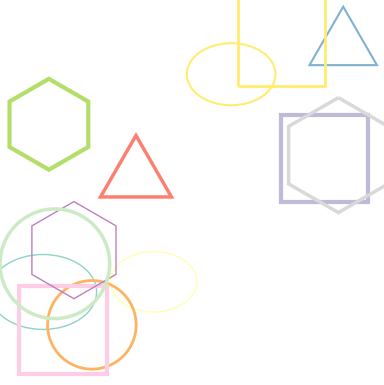[{"shape": "oval", "thickness": 1, "radius": 0.7, "center": [0.112, 0.242]}, {"shape": "oval", "thickness": 1, "radius": 0.56, "center": [0.399, 0.268]}, {"shape": "square", "thickness": 3, "radius": 0.56, "center": [0.843, 0.589]}, {"shape": "triangle", "thickness": 2.5, "radius": 0.53, "center": [0.353, 0.542]}, {"shape": "triangle", "thickness": 1.5, "radius": 0.51, "center": [0.891, 0.881]}, {"shape": "circle", "thickness": 2, "radius": 0.58, "center": [0.239, 0.156]}, {"shape": "hexagon", "thickness": 3, "radius": 0.59, "center": [0.127, 0.677]}, {"shape": "square", "thickness": 3, "radius": 0.57, "center": [0.164, 0.143]}, {"shape": "hexagon", "thickness": 2.5, "radius": 0.75, "center": [0.879, 0.597]}, {"shape": "hexagon", "thickness": 1, "radius": 0.63, "center": [0.192, 0.35]}, {"shape": "circle", "thickness": 2.5, "radius": 0.71, "center": [0.142, 0.315]}, {"shape": "oval", "thickness": 1.5, "radius": 0.58, "center": [0.6, 0.807]}, {"shape": "square", "thickness": 2, "radius": 0.57, "center": [0.731, 0.89]}]